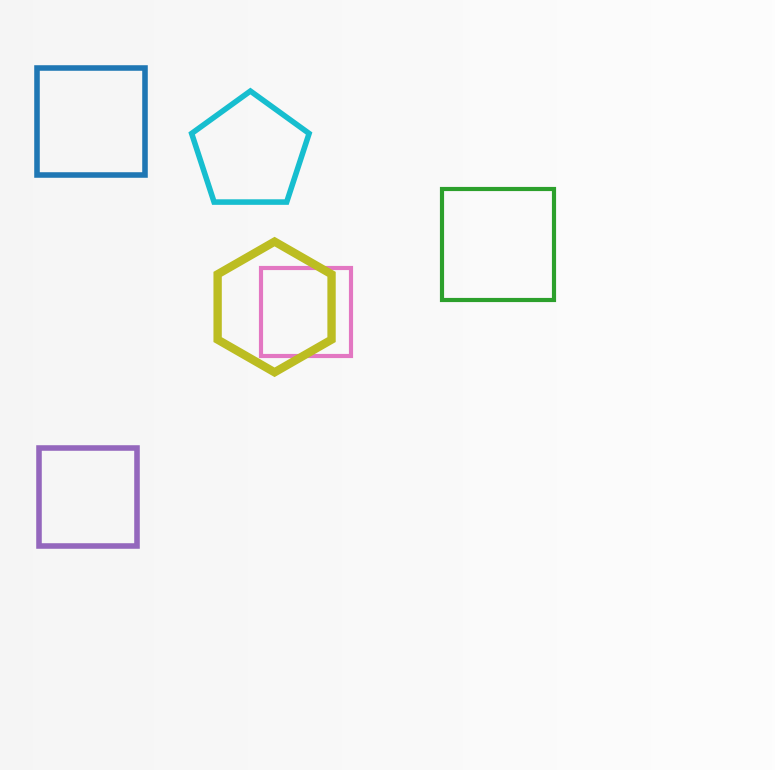[{"shape": "square", "thickness": 2, "radius": 0.35, "center": [0.117, 0.842]}, {"shape": "square", "thickness": 1.5, "radius": 0.36, "center": [0.642, 0.682]}, {"shape": "square", "thickness": 2, "radius": 0.32, "center": [0.113, 0.354]}, {"shape": "square", "thickness": 1.5, "radius": 0.29, "center": [0.395, 0.595]}, {"shape": "hexagon", "thickness": 3, "radius": 0.42, "center": [0.354, 0.601]}, {"shape": "pentagon", "thickness": 2, "radius": 0.4, "center": [0.323, 0.802]}]